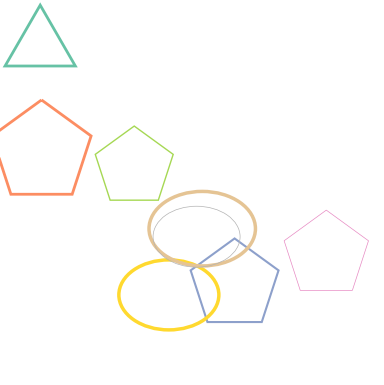[{"shape": "triangle", "thickness": 2, "radius": 0.53, "center": [0.104, 0.881]}, {"shape": "pentagon", "thickness": 2, "radius": 0.68, "center": [0.108, 0.605]}, {"shape": "pentagon", "thickness": 1.5, "radius": 0.6, "center": [0.609, 0.261]}, {"shape": "pentagon", "thickness": 0.5, "radius": 0.58, "center": [0.848, 0.339]}, {"shape": "pentagon", "thickness": 1, "radius": 0.53, "center": [0.349, 0.566]}, {"shape": "oval", "thickness": 2.5, "radius": 0.65, "center": [0.439, 0.234]}, {"shape": "oval", "thickness": 2.5, "radius": 0.69, "center": [0.525, 0.406]}, {"shape": "oval", "thickness": 0.5, "radius": 0.57, "center": [0.511, 0.385]}]